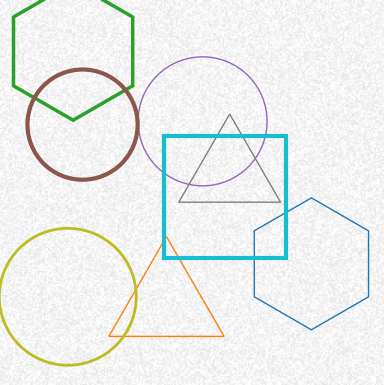[{"shape": "hexagon", "thickness": 1, "radius": 0.86, "center": [0.809, 0.315]}, {"shape": "triangle", "thickness": 1, "radius": 0.86, "center": [0.432, 0.213]}, {"shape": "hexagon", "thickness": 2.5, "radius": 0.89, "center": [0.19, 0.866]}, {"shape": "circle", "thickness": 1, "radius": 0.84, "center": [0.526, 0.685]}, {"shape": "circle", "thickness": 3, "radius": 0.72, "center": [0.214, 0.676]}, {"shape": "triangle", "thickness": 1, "radius": 0.76, "center": [0.597, 0.551]}, {"shape": "circle", "thickness": 2, "radius": 0.89, "center": [0.176, 0.229]}, {"shape": "square", "thickness": 3, "radius": 0.79, "center": [0.584, 0.489]}]